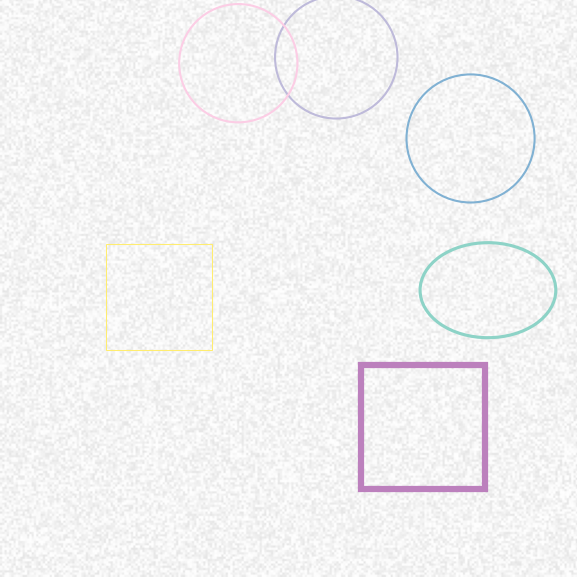[{"shape": "oval", "thickness": 1.5, "radius": 0.59, "center": [0.845, 0.497]}, {"shape": "circle", "thickness": 1, "radius": 0.53, "center": [0.582, 0.9]}, {"shape": "circle", "thickness": 1, "radius": 0.55, "center": [0.815, 0.759]}, {"shape": "circle", "thickness": 1, "radius": 0.51, "center": [0.413, 0.89]}, {"shape": "square", "thickness": 3, "radius": 0.54, "center": [0.732, 0.259]}, {"shape": "square", "thickness": 0.5, "radius": 0.46, "center": [0.275, 0.485]}]